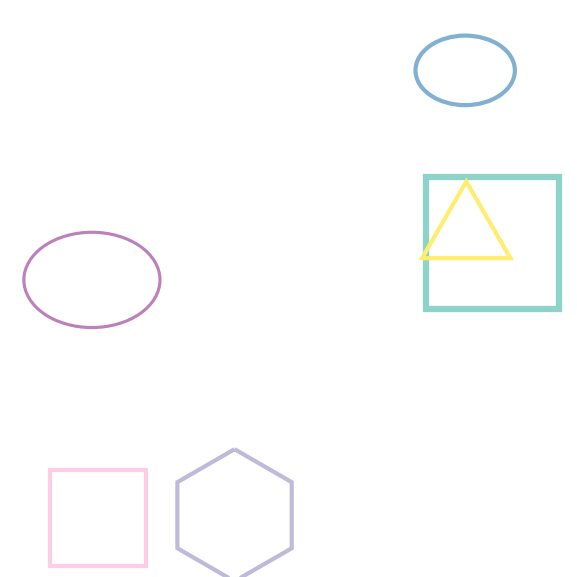[{"shape": "square", "thickness": 3, "radius": 0.57, "center": [0.853, 0.578]}, {"shape": "hexagon", "thickness": 2, "radius": 0.57, "center": [0.406, 0.107]}, {"shape": "oval", "thickness": 2, "radius": 0.43, "center": [0.806, 0.877]}, {"shape": "square", "thickness": 2, "radius": 0.41, "center": [0.169, 0.102]}, {"shape": "oval", "thickness": 1.5, "radius": 0.59, "center": [0.159, 0.514]}, {"shape": "triangle", "thickness": 2, "radius": 0.44, "center": [0.807, 0.596]}]